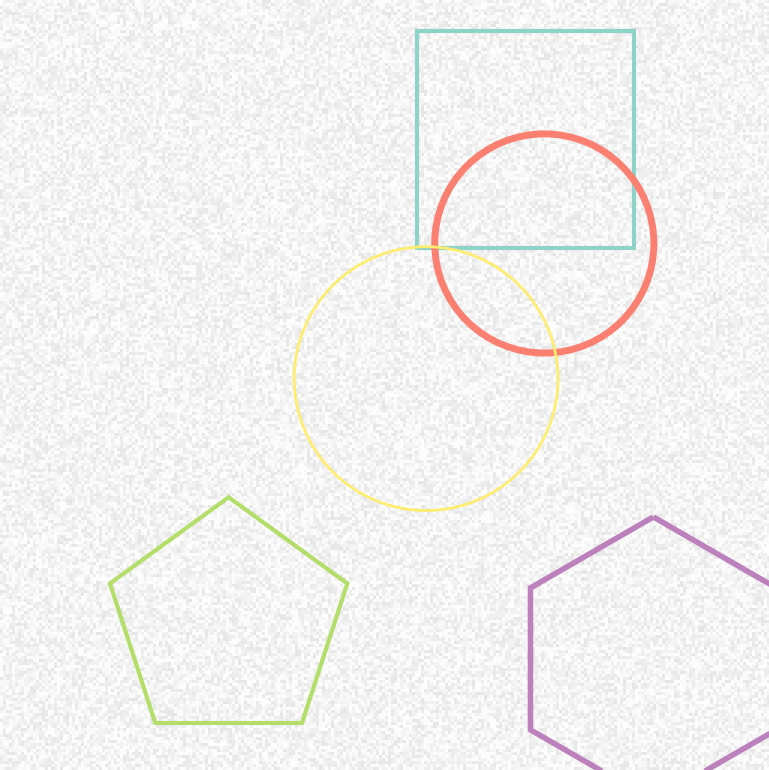[{"shape": "square", "thickness": 1.5, "radius": 0.7, "center": [0.682, 0.818]}, {"shape": "circle", "thickness": 2.5, "radius": 0.71, "center": [0.707, 0.684]}, {"shape": "pentagon", "thickness": 1.5, "radius": 0.81, "center": [0.297, 0.192]}, {"shape": "hexagon", "thickness": 2, "radius": 0.92, "center": [0.849, 0.144]}, {"shape": "circle", "thickness": 1, "radius": 0.86, "center": [0.553, 0.508]}]